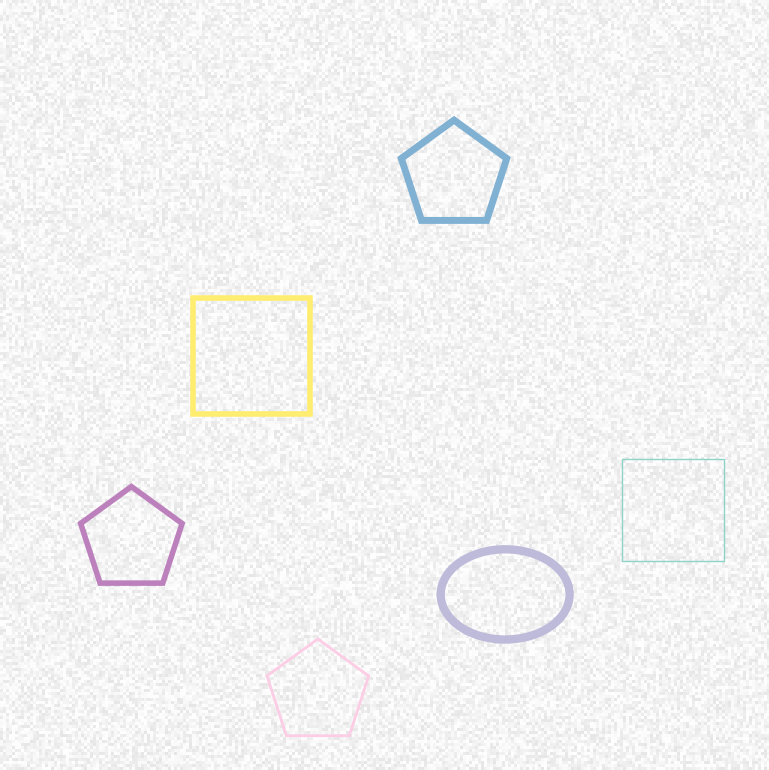[{"shape": "square", "thickness": 0.5, "radius": 0.33, "center": [0.874, 0.338]}, {"shape": "oval", "thickness": 3, "radius": 0.42, "center": [0.656, 0.228]}, {"shape": "pentagon", "thickness": 2.5, "radius": 0.36, "center": [0.59, 0.772]}, {"shape": "pentagon", "thickness": 1, "radius": 0.35, "center": [0.413, 0.101]}, {"shape": "pentagon", "thickness": 2, "radius": 0.35, "center": [0.171, 0.299]}, {"shape": "square", "thickness": 2, "radius": 0.38, "center": [0.327, 0.538]}]